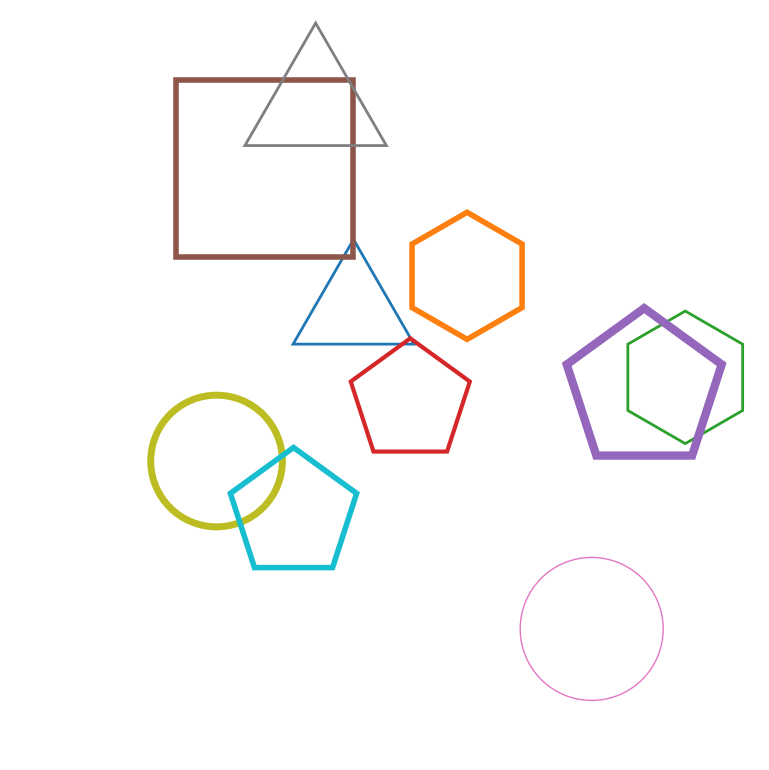[{"shape": "triangle", "thickness": 1, "radius": 0.45, "center": [0.459, 0.598]}, {"shape": "hexagon", "thickness": 2, "radius": 0.41, "center": [0.607, 0.642]}, {"shape": "hexagon", "thickness": 1, "radius": 0.43, "center": [0.89, 0.51]}, {"shape": "pentagon", "thickness": 1.5, "radius": 0.41, "center": [0.533, 0.479]}, {"shape": "pentagon", "thickness": 3, "radius": 0.53, "center": [0.837, 0.494]}, {"shape": "square", "thickness": 2, "radius": 0.57, "center": [0.343, 0.782]}, {"shape": "circle", "thickness": 0.5, "radius": 0.46, "center": [0.768, 0.183]}, {"shape": "triangle", "thickness": 1, "radius": 0.53, "center": [0.41, 0.864]}, {"shape": "circle", "thickness": 2.5, "radius": 0.43, "center": [0.281, 0.401]}, {"shape": "pentagon", "thickness": 2, "radius": 0.43, "center": [0.381, 0.333]}]